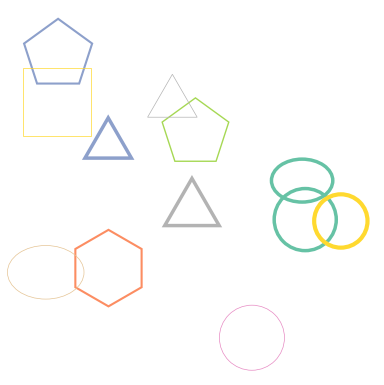[{"shape": "oval", "thickness": 2.5, "radius": 0.4, "center": [0.785, 0.531]}, {"shape": "circle", "thickness": 2.5, "radius": 0.4, "center": [0.793, 0.43]}, {"shape": "hexagon", "thickness": 1.5, "radius": 0.5, "center": [0.282, 0.304]}, {"shape": "pentagon", "thickness": 1.5, "radius": 0.46, "center": [0.151, 0.858]}, {"shape": "triangle", "thickness": 2.5, "radius": 0.35, "center": [0.281, 0.624]}, {"shape": "circle", "thickness": 0.5, "radius": 0.42, "center": [0.654, 0.123]}, {"shape": "pentagon", "thickness": 1, "radius": 0.45, "center": [0.508, 0.655]}, {"shape": "circle", "thickness": 3, "radius": 0.35, "center": [0.885, 0.426]}, {"shape": "square", "thickness": 0.5, "radius": 0.44, "center": [0.148, 0.736]}, {"shape": "oval", "thickness": 0.5, "radius": 0.5, "center": [0.119, 0.293]}, {"shape": "triangle", "thickness": 2.5, "radius": 0.41, "center": [0.499, 0.455]}, {"shape": "triangle", "thickness": 0.5, "radius": 0.37, "center": [0.448, 0.733]}]